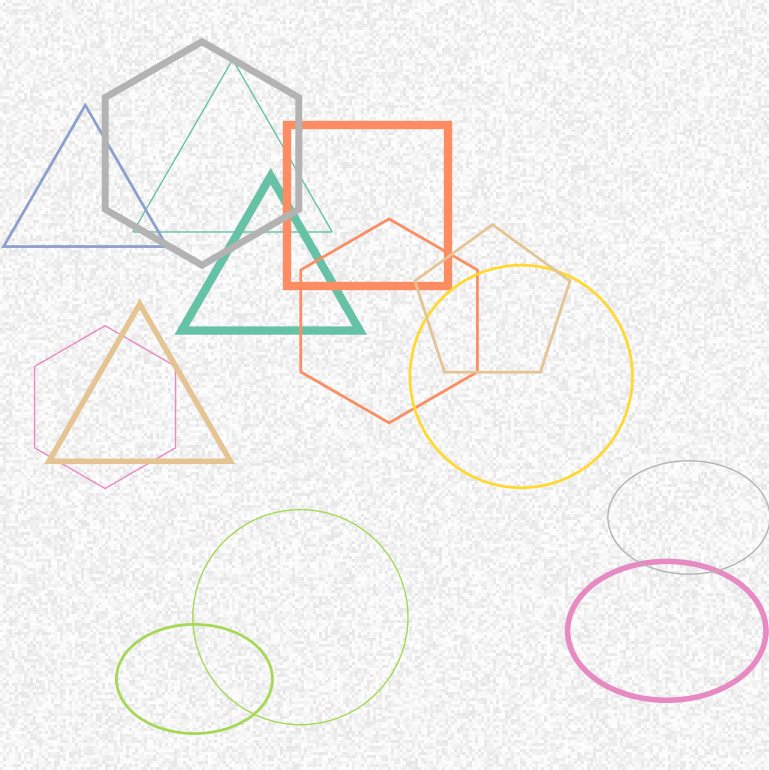[{"shape": "triangle", "thickness": 3, "radius": 0.67, "center": [0.352, 0.638]}, {"shape": "triangle", "thickness": 0.5, "radius": 0.75, "center": [0.302, 0.773]}, {"shape": "square", "thickness": 3, "radius": 0.52, "center": [0.477, 0.734]}, {"shape": "hexagon", "thickness": 1, "radius": 0.66, "center": [0.505, 0.583]}, {"shape": "triangle", "thickness": 1, "radius": 0.61, "center": [0.111, 0.741]}, {"shape": "oval", "thickness": 2, "radius": 0.64, "center": [0.866, 0.181]}, {"shape": "hexagon", "thickness": 0.5, "radius": 0.53, "center": [0.136, 0.471]}, {"shape": "circle", "thickness": 0.5, "radius": 0.7, "center": [0.39, 0.198]}, {"shape": "oval", "thickness": 1, "radius": 0.51, "center": [0.253, 0.118]}, {"shape": "circle", "thickness": 1, "radius": 0.72, "center": [0.677, 0.511]}, {"shape": "triangle", "thickness": 2, "radius": 0.68, "center": [0.181, 0.469]}, {"shape": "pentagon", "thickness": 1, "radius": 0.53, "center": [0.64, 0.602]}, {"shape": "hexagon", "thickness": 2.5, "radius": 0.73, "center": [0.262, 0.801]}, {"shape": "oval", "thickness": 0.5, "radius": 0.53, "center": [0.895, 0.328]}]